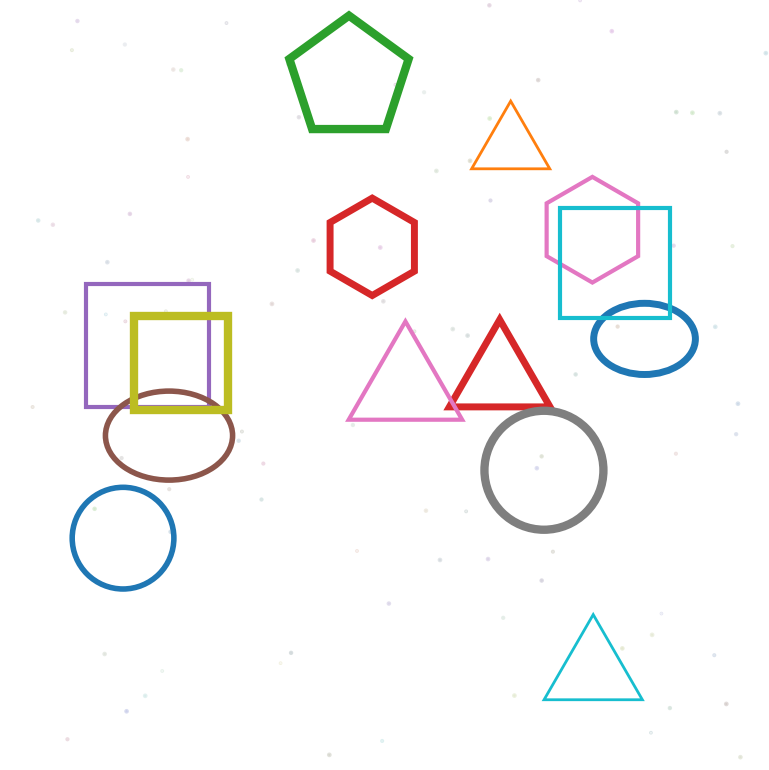[{"shape": "oval", "thickness": 2.5, "radius": 0.33, "center": [0.837, 0.56]}, {"shape": "circle", "thickness": 2, "radius": 0.33, "center": [0.16, 0.301]}, {"shape": "triangle", "thickness": 1, "radius": 0.29, "center": [0.663, 0.81]}, {"shape": "pentagon", "thickness": 3, "radius": 0.41, "center": [0.453, 0.898]}, {"shape": "hexagon", "thickness": 2.5, "radius": 0.32, "center": [0.483, 0.679]}, {"shape": "triangle", "thickness": 2.5, "radius": 0.38, "center": [0.649, 0.509]}, {"shape": "square", "thickness": 1.5, "radius": 0.4, "center": [0.191, 0.551]}, {"shape": "oval", "thickness": 2, "radius": 0.41, "center": [0.219, 0.434]}, {"shape": "hexagon", "thickness": 1.5, "radius": 0.34, "center": [0.769, 0.702]}, {"shape": "triangle", "thickness": 1.5, "radius": 0.43, "center": [0.527, 0.497]}, {"shape": "circle", "thickness": 3, "radius": 0.39, "center": [0.706, 0.389]}, {"shape": "square", "thickness": 3, "radius": 0.31, "center": [0.235, 0.529]}, {"shape": "square", "thickness": 1.5, "radius": 0.36, "center": [0.798, 0.659]}, {"shape": "triangle", "thickness": 1, "radius": 0.37, "center": [0.77, 0.128]}]